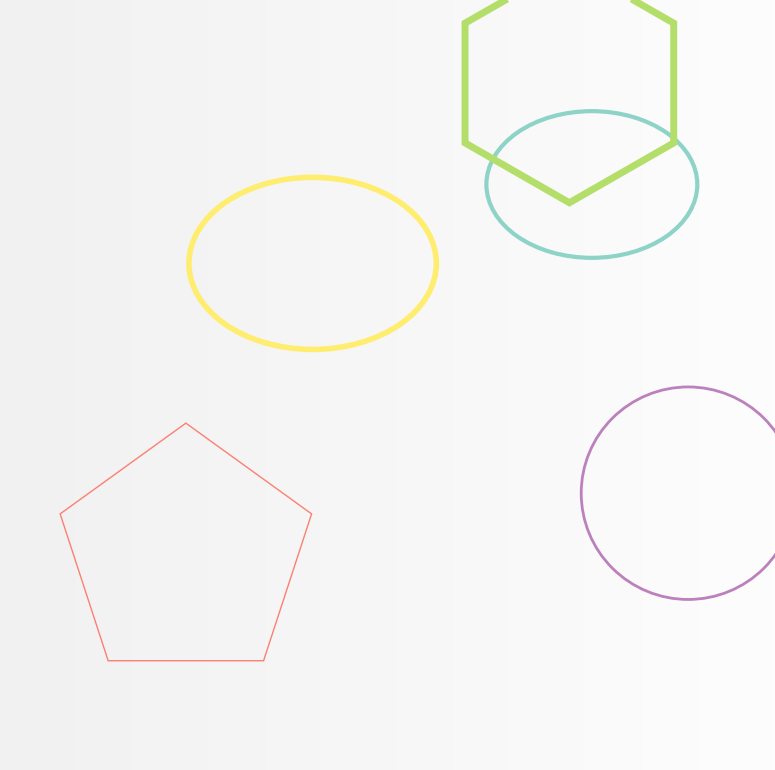[{"shape": "oval", "thickness": 1.5, "radius": 0.68, "center": [0.764, 0.76]}, {"shape": "pentagon", "thickness": 0.5, "radius": 0.85, "center": [0.24, 0.28]}, {"shape": "hexagon", "thickness": 2.5, "radius": 0.78, "center": [0.735, 0.892]}, {"shape": "circle", "thickness": 1, "radius": 0.69, "center": [0.888, 0.359]}, {"shape": "oval", "thickness": 2, "radius": 0.8, "center": [0.403, 0.658]}]